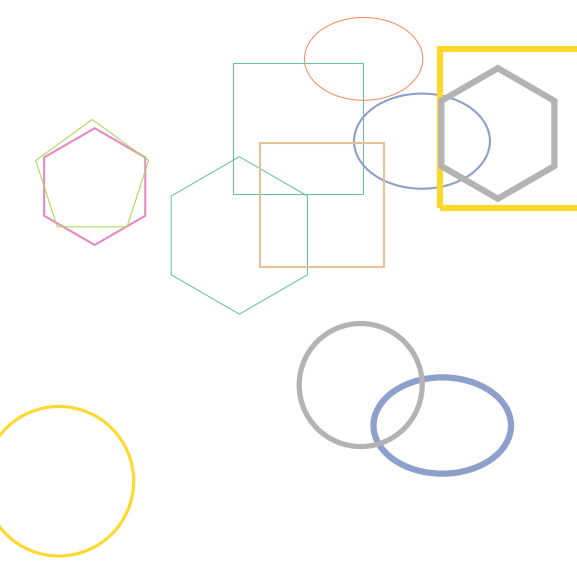[{"shape": "hexagon", "thickness": 0.5, "radius": 0.68, "center": [0.414, 0.591]}, {"shape": "square", "thickness": 0.5, "radius": 0.56, "center": [0.516, 0.776]}, {"shape": "oval", "thickness": 0.5, "radius": 0.51, "center": [0.63, 0.897]}, {"shape": "oval", "thickness": 3, "radius": 0.6, "center": [0.766, 0.262]}, {"shape": "oval", "thickness": 1, "radius": 0.59, "center": [0.731, 0.755]}, {"shape": "hexagon", "thickness": 1, "radius": 0.51, "center": [0.164, 0.676]}, {"shape": "pentagon", "thickness": 0.5, "radius": 0.51, "center": [0.16, 0.689]}, {"shape": "circle", "thickness": 1.5, "radius": 0.65, "center": [0.102, 0.166]}, {"shape": "square", "thickness": 3, "radius": 0.69, "center": [0.899, 0.777]}, {"shape": "square", "thickness": 1, "radius": 0.54, "center": [0.557, 0.644]}, {"shape": "hexagon", "thickness": 3, "radius": 0.57, "center": [0.862, 0.768]}, {"shape": "circle", "thickness": 2.5, "radius": 0.53, "center": [0.625, 0.332]}]